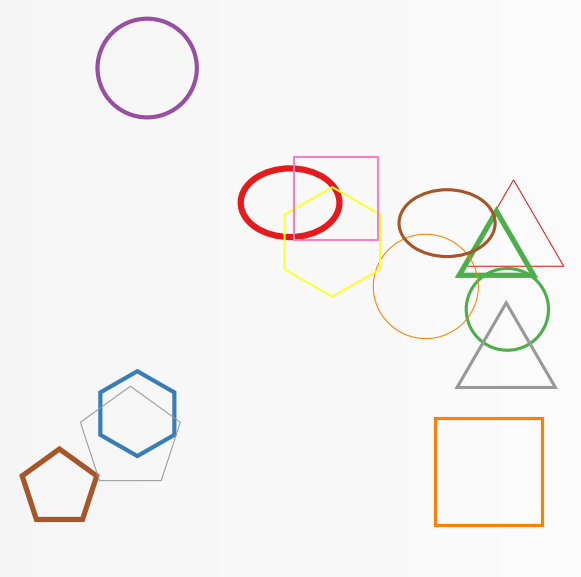[{"shape": "triangle", "thickness": 0.5, "radius": 0.5, "center": [0.884, 0.588]}, {"shape": "oval", "thickness": 3, "radius": 0.42, "center": [0.499, 0.648]}, {"shape": "hexagon", "thickness": 2, "radius": 0.37, "center": [0.236, 0.283]}, {"shape": "circle", "thickness": 1.5, "radius": 0.35, "center": [0.873, 0.463]}, {"shape": "triangle", "thickness": 2.5, "radius": 0.37, "center": [0.854, 0.559]}, {"shape": "circle", "thickness": 2, "radius": 0.43, "center": [0.253, 0.881]}, {"shape": "square", "thickness": 1.5, "radius": 0.46, "center": [0.841, 0.183]}, {"shape": "circle", "thickness": 0.5, "radius": 0.45, "center": [0.733, 0.503]}, {"shape": "hexagon", "thickness": 1, "radius": 0.47, "center": [0.572, 0.58]}, {"shape": "oval", "thickness": 1.5, "radius": 0.41, "center": [0.769, 0.613]}, {"shape": "pentagon", "thickness": 2.5, "radius": 0.34, "center": [0.102, 0.154]}, {"shape": "square", "thickness": 1, "radius": 0.36, "center": [0.578, 0.655]}, {"shape": "pentagon", "thickness": 0.5, "radius": 0.45, "center": [0.224, 0.24]}, {"shape": "triangle", "thickness": 1.5, "radius": 0.49, "center": [0.871, 0.377]}]